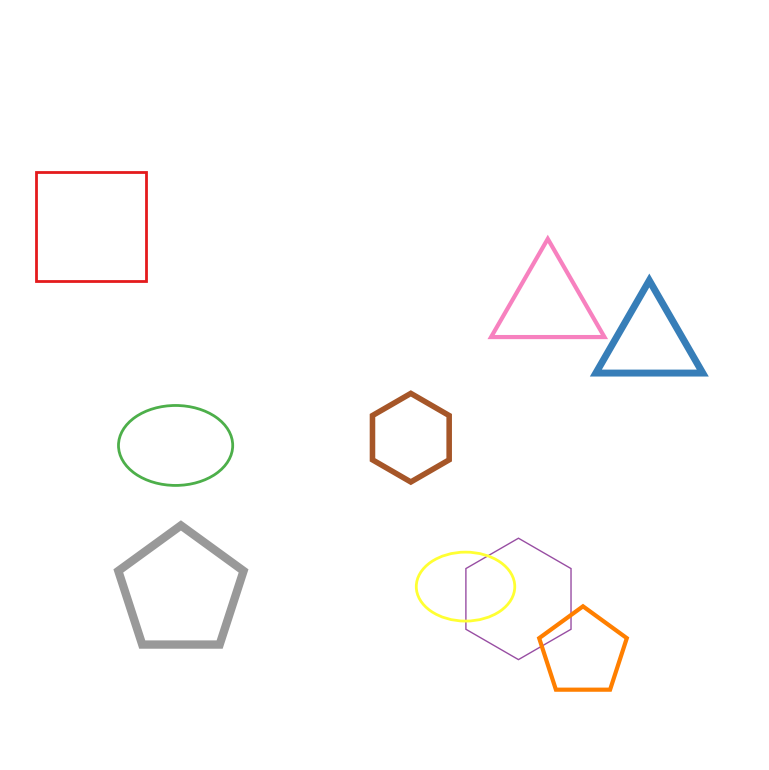[{"shape": "square", "thickness": 1, "radius": 0.36, "center": [0.118, 0.706]}, {"shape": "triangle", "thickness": 2.5, "radius": 0.4, "center": [0.843, 0.556]}, {"shape": "oval", "thickness": 1, "radius": 0.37, "center": [0.228, 0.421]}, {"shape": "hexagon", "thickness": 0.5, "radius": 0.39, "center": [0.673, 0.222]}, {"shape": "pentagon", "thickness": 1.5, "radius": 0.3, "center": [0.757, 0.153]}, {"shape": "oval", "thickness": 1, "radius": 0.32, "center": [0.605, 0.238]}, {"shape": "hexagon", "thickness": 2, "radius": 0.29, "center": [0.534, 0.432]}, {"shape": "triangle", "thickness": 1.5, "radius": 0.43, "center": [0.711, 0.605]}, {"shape": "pentagon", "thickness": 3, "radius": 0.43, "center": [0.235, 0.232]}]